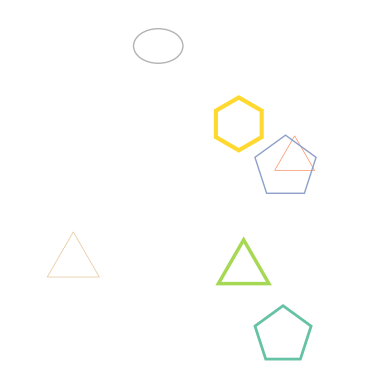[{"shape": "pentagon", "thickness": 2, "radius": 0.38, "center": [0.735, 0.129]}, {"shape": "triangle", "thickness": 0.5, "radius": 0.3, "center": [0.765, 0.587]}, {"shape": "pentagon", "thickness": 1, "radius": 0.42, "center": [0.742, 0.566]}, {"shape": "triangle", "thickness": 2.5, "radius": 0.38, "center": [0.633, 0.301]}, {"shape": "hexagon", "thickness": 3, "radius": 0.34, "center": [0.62, 0.678]}, {"shape": "triangle", "thickness": 0.5, "radius": 0.39, "center": [0.19, 0.32]}, {"shape": "oval", "thickness": 1, "radius": 0.32, "center": [0.411, 0.881]}]